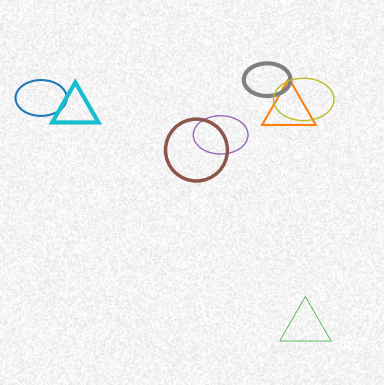[{"shape": "oval", "thickness": 1.5, "radius": 0.33, "center": [0.107, 0.746]}, {"shape": "triangle", "thickness": 1.5, "radius": 0.4, "center": [0.75, 0.716]}, {"shape": "triangle", "thickness": 0.5, "radius": 0.39, "center": [0.793, 0.153]}, {"shape": "oval", "thickness": 1, "radius": 0.36, "center": [0.573, 0.65]}, {"shape": "circle", "thickness": 2.5, "radius": 0.4, "center": [0.51, 0.61]}, {"shape": "oval", "thickness": 3, "radius": 0.3, "center": [0.694, 0.793]}, {"shape": "oval", "thickness": 1, "radius": 0.39, "center": [0.789, 0.742]}, {"shape": "triangle", "thickness": 3, "radius": 0.35, "center": [0.196, 0.717]}]